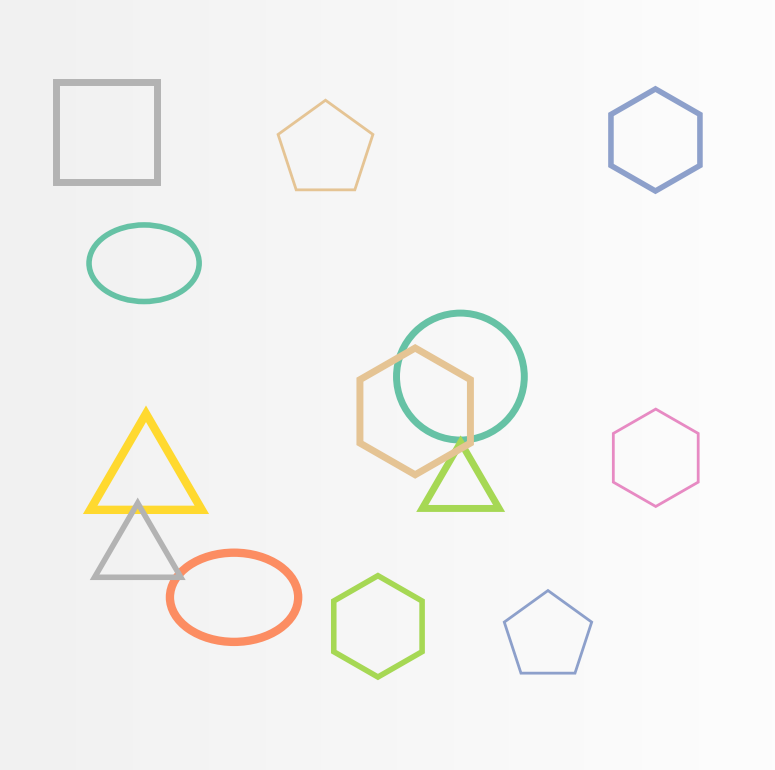[{"shape": "oval", "thickness": 2, "radius": 0.36, "center": [0.186, 0.658]}, {"shape": "circle", "thickness": 2.5, "radius": 0.41, "center": [0.594, 0.511]}, {"shape": "oval", "thickness": 3, "radius": 0.41, "center": [0.302, 0.224]}, {"shape": "pentagon", "thickness": 1, "radius": 0.3, "center": [0.707, 0.174]}, {"shape": "hexagon", "thickness": 2, "radius": 0.33, "center": [0.846, 0.818]}, {"shape": "hexagon", "thickness": 1, "radius": 0.32, "center": [0.846, 0.405]}, {"shape": "triangle", "thickness": 2.5, "radius": 0.29, "center": [0.594, 0.368]}, {"shape": "hexagon", "thickness": 2, "radius": 0.33, "center": [0.488, 0.187]}, {"shape": "triangle", "thickness": 3, "radius": 0.42, "center": [0.188, 0.379]}, {"shape": "hexagon", "thickness": 2.5, "radius": 0.41, "center": [0.536, 0.466]}, {"shape": "pentagon", "thickness": 1, "radius": 0.32, "center": [0.42, 0.805]}, {"shape": "triangle", "thickness": 2, "radius": 0.32, "center": [0.178, 0.282]}, {"shape": "square", "thickness": 2.5, "radius": 0.33, "center": [0.138, 0.828]}]